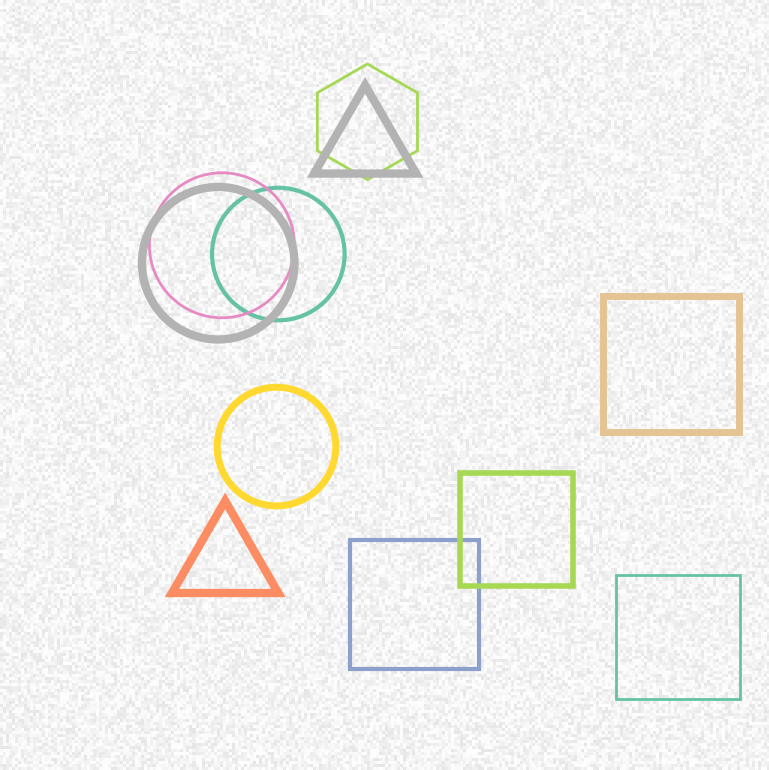[{"shape": "circle", "thickness": 1.5, "radius": 0.43, "center": [0.361, 0.67]}, {"shape": "square", "thickness": 1, "radius": 0.4, "center": [0.88, 0.173]}, {"shape": "triangle", "thickness": 3, "radius": 0.4, "center": [0.292, 0.27]}, {"shape": "square", "thickness": 1.5, "radius": 0.42, "center": [0.538, 0.215]}, {"shape": "circle", "thickness": 1, "radius": 0.47, "center": [0.288, 0.681]}, {"shape": "hexagon", "thickness": 1, "radius": 0.38, "center": [0.477, 0.842]}, {"shape": "square", "thickness": 2, "radius": 0.37, "center": [0.67, 0.313]}, {"shape": "circle", "thickness": 2.5, "radius": 0.39, "center": [0.359, 0.42]}, {"shape": "square", "thickness": 2.5, "radius": 0.44, "center": [0.871, 0.527]}, {"shape": "triangle", "thickness": 3, "radius": 0.38, "center": [0.474, 0.813]}, {"shape": "circle", "thickness": 3, "radius": 0.5, "center": [0.283, 0.658]}]